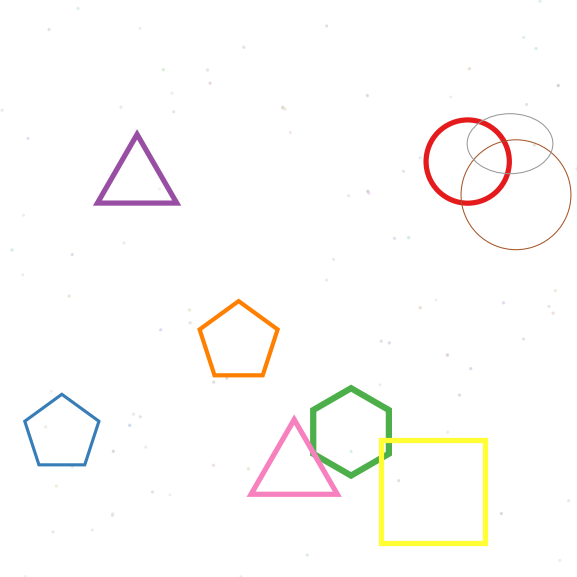[{"shape": "circle", "thickness": 2.5, "radius": 0.36, "center": [0.81, 0.719]}, {"shape": "pentagon", "thickness": 1.5, "radius": 0.34, "center": [0.107, 0.249]}, {"shape": "hexagon", "thickness": 3, "radius": 0.38, "center": [0.608, 0.251]}, {"shape": "triangle", "thickness": 2.5, "radius": 0.4, "center": [0.237, 0.687]}, {"shape": "pentagon", "thickness": 2, "radius": 0.36, "center": [0.413, 0.407]}, {"shape": "square", "thickness": 2.5, "radius": 0.45, "center": [0.75, 0.148]}, {"shape": "circle", "thickness": 0.5, "radius": 0.48, "center": [0.893, 0.662]}, {"shape": "triangle", "thickness": 2.5, "radius": 0.43, "center": [0.509, 0.186]}, {"shape": "oval", "thickness": 0.5, "radius": 0.37, "center": [0.883, 0.75]}]